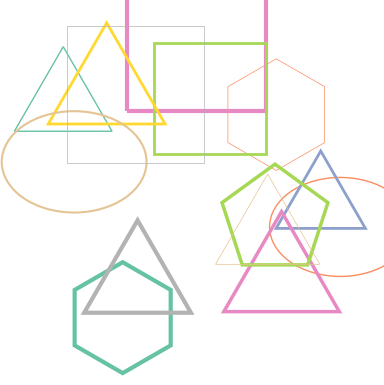[{"shape": "triangle", "thickness": 1, "radius": 0.73, "center": [0.164, 0.732]}, {"shape": "hexagon", "thickness": 3, "radius": 0.72, "center": [0.319, 0.175]}, {"shape": "oval", "thickness": 1, "radius": 0.92, "center": [0.884, 0.411]}, {"shape": "hexagon", "thickness": 0.5, "radius": 0.73, "center": [0.718, 0.702]}, {"shape": "triangle", "thickness": 2, "radius": 0.67, "center": [0.833, 0.474]}, {"shape": "square", "thickness": 3, "radius": 0.9, "center": [0.511, 0.891]}, {"shape": "triangle", "thickness": 2.5, "radius": 0.87, "center": [0.731, 0.277]}, {"shape": "square", "thickness": 2, "radius": 0.72, "center": [0.545, 0.745]}, {"shape": "pentagon", "thickness": 2.5, "radius": 0.72, "center": [0.714, 0.429]}, {"shape": "triangle", "thickness": 2, "radius": 0.88, "center": [0.277, 0.766]}, {"shape": "triangle", "thickness": 0.5, "radius": 0.78, "center": [0.695, 0.392]}, {"shape": "oval", "thickness": 1.5, "radius": 0.94, "center": [0.193, 0.58]}, {"shape": "triangle", "thickness": 3, "radius": 0.8, "center": [0.357, 0.268]}, {"shape": "square", "thickness": 0.5, "radius": 0.89, "center": [0.353, 0.756]}]